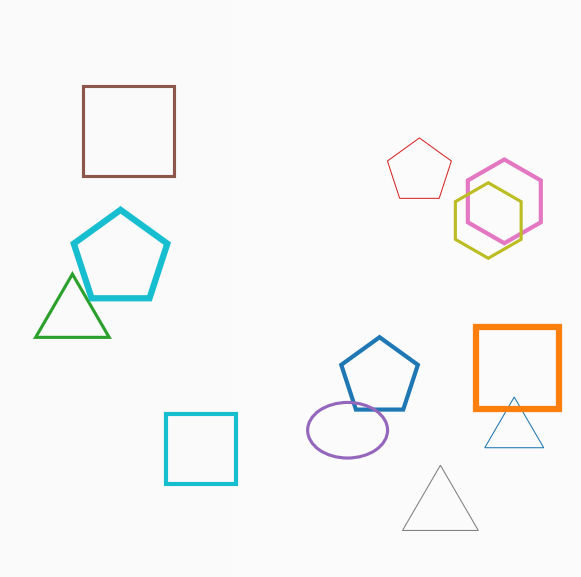[{"shape": "pentagon", "thickness": 2, "radius": 0.35, "center": [0.653, 0.346]}, {"shape": "triangle", "thickness": 0.5, "radius": 0.29, "center": [0.885, 0.253]}, {"shape": "square", "thickness": 3, "radius": 0.36, "center": [0.89, 0.362]}, {"shape": "triangle", "thickness": 1.5, "radius": 0.37, "center": [0.125, 0.451]}, {"shape": "pentagon", "thickness": 0.5, "radius": 0.29, "center": [0.722, 0.702]}, {"shape": "oval", "thickness": 1.5, "radius": 0.34, "center": [0.598, 0.254]}, {"shape": "square", "thickness": 1.5, "radius": 0.39, "center": [0.221, 0.772]}, {"shape": "hexagon", "thickness": 2, "radius": 0.36, "center": [0.868, 0.65]}, {"shape": "triangle", "thickness": 0.5, "radius": 0.38, "center": [0.758, 0.118]}, {"shape": "hexagon", "thickness": 1.5, "radius": 0.33, "center": [0.84, 0.617]}, {"shape": "pentagon", "thickness": 3, "radius": 0.42, "center": [0.207, 0.551]}, {"shape": "square", "thickness": 2, "radius": 0.3, "center": [0.345, 0.222]}]